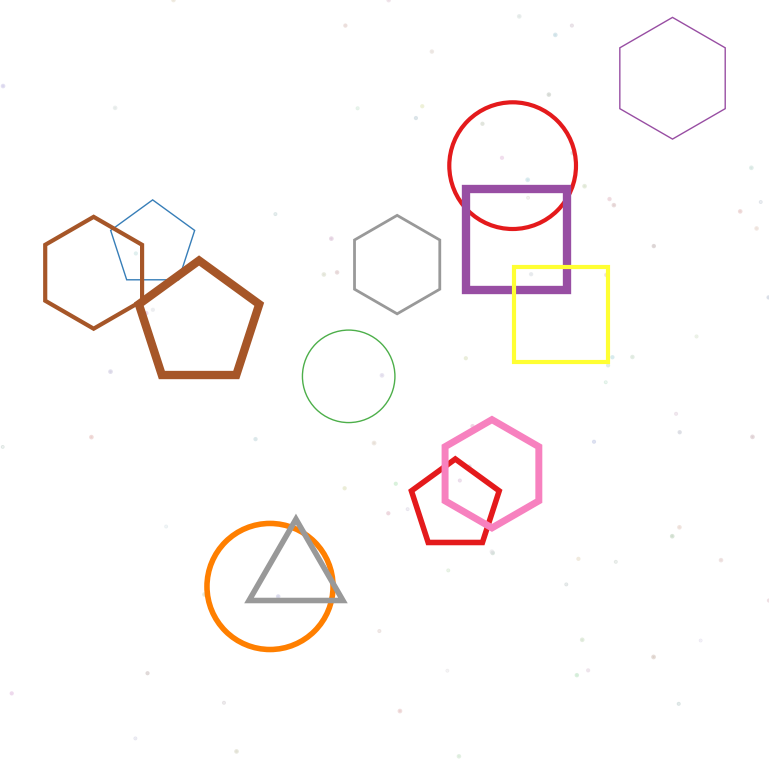[{"shape": "circle", "thickness": 1.5, "radius": 0.41, "center": [0.666, 0.785]}, {"shape": "pentagon", "thickness": 2, "radius": 0.3, "center": [0.591, 0.344]}, {"shape": "pentagon", "thickness": 0.5, "radius": 0.29, "center": [0.198, 0.683]}, {"shape": "circle", "thickness": 0.5, "radius": 0.3, "center": [0.453, 0.511]}, {"shape": "square", "thickness": 3, "radius": 0.33, "center": [0.671, 0.689]}, {"shape": "hexagon", "thickness": 0.5, "radius": 0.4, "center": [0.873, 0.898]}, {"shape": "circle", "thickness": 2, "radius": 0.41, "center": [0.351, 0.238]}, {"shape": "square", "thickness": 1.5, "radius": 0.31, "center": [0.729, 0.591]}, {"shape": "pentagon", "thickness": 3, "radius": 0.41, "center": [0.259, 0.579]}, {"shape": "hexagon", "thickness": 1.5, "radius": 0.36, "center": [0.122, 0.646]}, {"shape": "hexagon", "thickness": 2.5, "radius": 0.35, "center": [0.639, 0.385]}, {"shape": "triangle", "thickness": 2, "radius": 0.35, "center": [0.384, 0.255]}, {"shape": "hexagon", "thickness": 1, "radius": 0.32, "center": [0.516, 0.656]}]